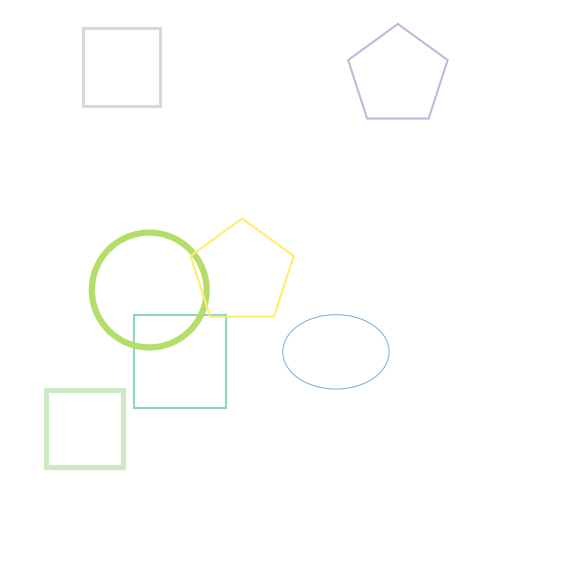[{"shape": "square", "thickness": 1, "radius": 0.4, "center": [0.311, 0.374]}, {"shape": "pentagon", "thickness": 1, "radius": 0.45, "center": [0.689, 0.867]}, {"shape": "oval", "thickness": 0.5, "radius": 0.46, "center": [0.582, 0.39]}, {"shape": "circle", "thickness": 3, "radius": 0.5, "center": [0.258, 0.497]}, {"shape": "square", "thickness": 1.5, "radius": 0.33, "center": [0.21, 0.883]}, {"shape": "square", "thickness": 2.5, "radius": 0.33, "center": [0.147, 0.257]}, {"shape": "pentagon", "thickness": 1, "radius": 0.47, "center": [0.419, 0.527]}]